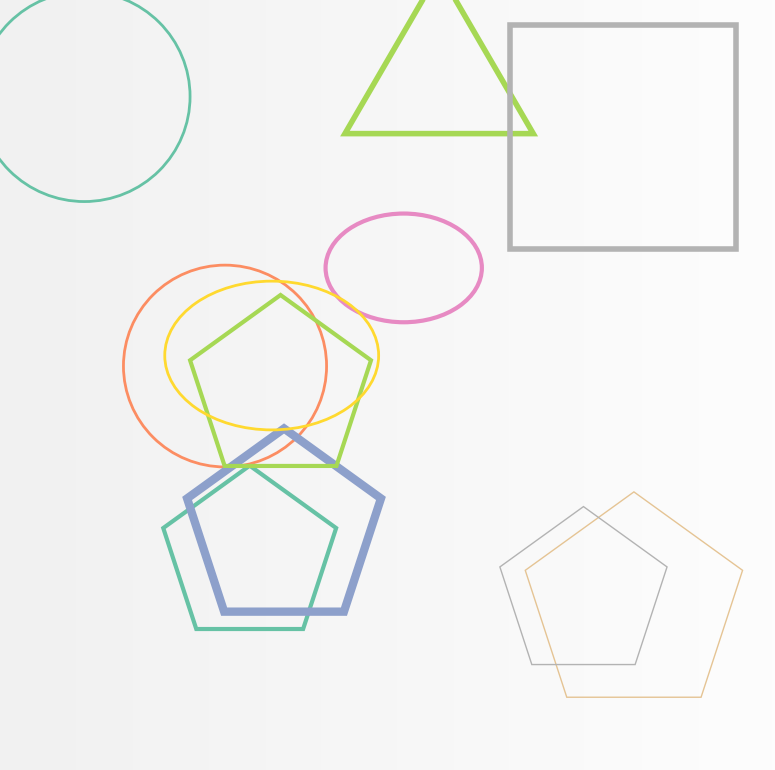[{"shape": "pentagon", "thickness": 1.5, "radius": 0.59, "center": [0.322, 0.278]}, {"shape": "circle", "thickness": 1, "radius": 0.68, "center": [0.109, 0.875]}, {"shape": "circle", "thickness": 1, "radius": 0.66, "center": [0.29, 0.525]}, {"shape": "pentagon", "thickness": 3, "radius": 0.66, "center": [0.366, 0.312]}, {"shape": "oval", "thickness": 1.5, "radius": 0.5, "center": [0.521, 0.652]}, {"shape": "triangle", "thickness": 2, "radius": 0.7, "center": [0.567, 0.897]}, {"shape": "pentagon", "thickness": 1.5, "radius": 0.61, "center": [0.362, 0.494]}, {"shape": "oval", "thickness": 1, "radius": 0.69, "center": [0.351, 0.538]}, {"shape": "pentagon", "thickness": 0.5, "radius": 0.74, "center": [0.818, 0.214]}, {"shape": "pentagon", "thickness": 0.5, "radius": 0.57, "center": [0.753, 0.229]}, {"shape": "square", "thickness": 2, "radius": 0.73, "center": [0.804, 0.822]}]